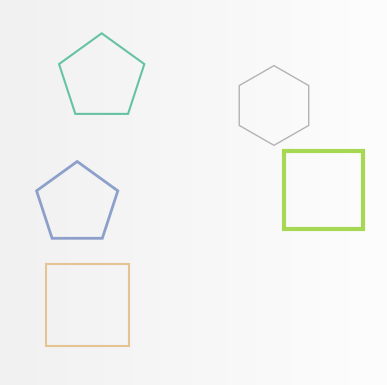[{"shape": "pentagon", "thickness": 1.5, "radius": 0.58, "center": [0.262, 0.798]}, {"shape": "pentagon", "thickness": 2, "radius": 0.55, "center": [0.199, 0.47]}, {"shape": "square", "thickness": 3, "radius": 0.51, "center": [0.834, 0.507]}, {"shape": "square", "thickness": 1.5, "radius": 0.53, "center": [0.226, 0.208]}, {"shape": "hexagon", "thickness": 1, "radius": 0.52, "center": [0.707, 0.726]}]